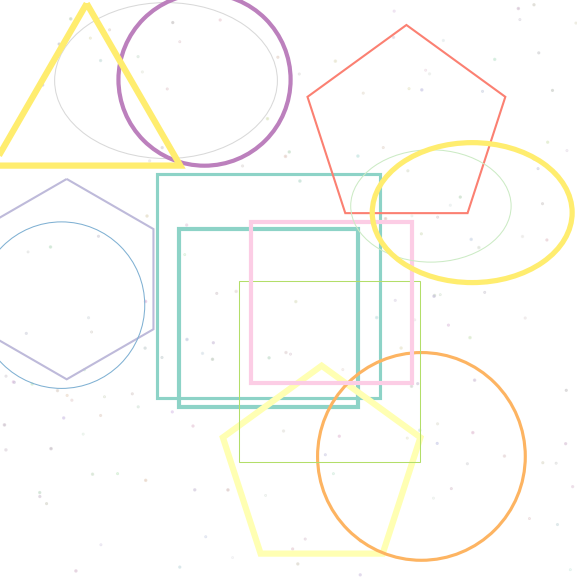[{"shape": "square", "thickness": 1.5, "radius": 0.97, "center": [0.465, 0.504]}, {"shape": "square", "thickness": 2, "radius": 0.77, "center": [0.465, 0.448]}, {"shape": "pentagon", "thickness": 3, "radius": 0.9, "center": [0.557, 0.186]}, {"shape": "hexagon", "thickness": 1, "radius": 0.87, "center": [0.116, 0.516]}, {"shape": "pentagon", "thickness": 1, "radius": 0.9, "center": [0.704, 0.776]}, {"shape": "circle", "thickness": 0.5, "radius": 0.72, "center": [0.106, 0.471]}, {"shape": "circle", "thickness": 1.5, "radius": 0.9, "center": [0.73, 0.209]}, {"shape": "square", "thickness": 0.5, "radius": 0.79, "center": [0.57, 0.356]}, {"shape": "square", "thickness": 2, "radius": 0.69, "center": [0.574, 0.475]}, {"shape": "oval", "thickness": 0.5, "radius": 0.96, "center": [0.287, 0.86]}, {"shape": "circle", "thickness": 2, "radius": 0.75, "center": [0.354, 0.861]}, {"shape": "oval", "thickness": 0.5, "radius": 0.69, "center": [0.746, 0.642]}, {"shape": "oval", "thickness": 2.5, "radius": 0.87, "center": [0.818, 0.631]}, {"shape": "triangle", "thickness": 3, "radius": 0.94, "center": [0.15, 0.806]}]